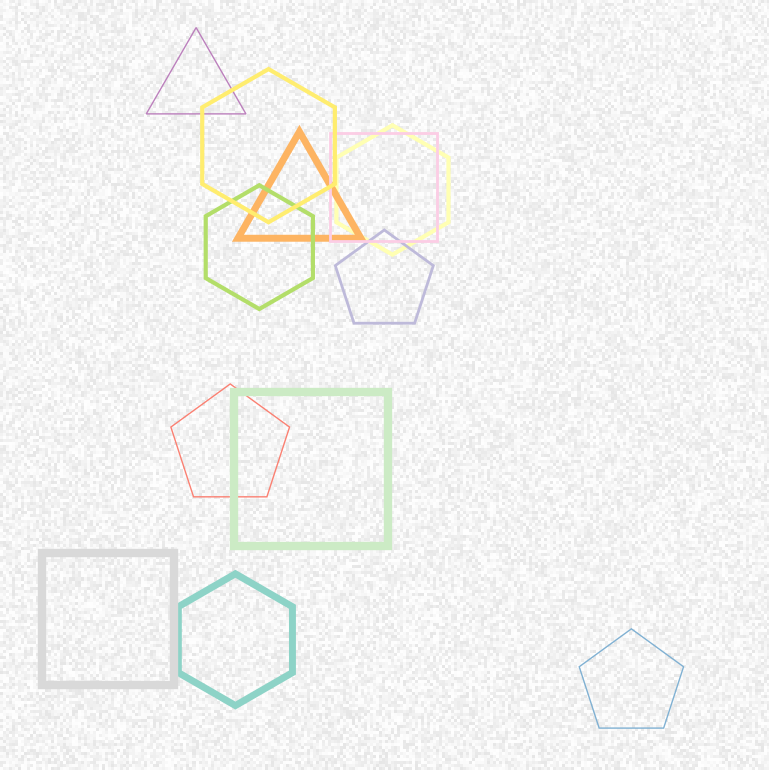[{"shape": "hexagon", "thickness": 2.5, "radius": 0.43, "center": [0.306, 0.169]}, {"shape": "hexagon", "thickness": 1.5, "radius": 0.42, "center": [0.51, 0.753]}, {"shape": "pentagon", "thickness": 1, "radius": 0.33, "center": [0.499, 0.634]}, {"shape": "pentagon", "thickness": 0.5, "radius": 0.41, "center": [0.299, 0.42]}, {"shape": "pentagon", "thickness": 0.5, "radius": 0.36, "center": [0.82, 0.112]}, {"shape": "triangle", "thickness": 2.5, "radius": 0.46, "center": [0.389, 0.737]}, {"shape": "hexagon", "thickness": 1.5, "radius": 0.4, "center": [0.337, 0.679]}, {"shape": "square", "thickness": 1, "radius": 0.35, "center": [0.498, 0.757]}, {"shape": "square", "thickness": 3, "radius": 0.43, "center": [0.14, 0.196]}, {"shape": "triangle", "thickness": 0.5, "radius": 0.37, "center": [0.255, 0.889]}, {"shape": "square", "thickness": 3, "radius": 0.5, "center": [0.404, 0.391]}, {"shape": "hexagon", "thickness": 1.5, "radius": 0.5, "center": [0.349, 0.811]}]